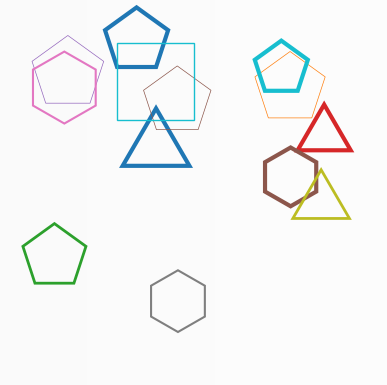[{"shape": "pentagon", "thickness": 3, "radius": 0.43, "center": [0.352, 0.895]}, {"shape": "triangle", "thickness": 3, "radius": 0.5, "center": [0.403, 0.619]}, {"shape": "pentagon", "thickness": 0.5, "radius": 0.48, "center": [0.749, 0.771]}, {"shape": "pentagon", "thickness": 2, "radius": 0.43, "center": [0.14, 0.334]}, {"shape": "triangle", "thickness": 3, "radius": 0.4, "center": [0.837, 0.649]}, {"shape": "pentagon", "thickness": 0.5, "radius": 0.49, "center": [0.175, 0.811]}, {"shape": "hexagon", "thickness": 3, "radius": 0.38, "center": [0.75, 0.541]}, {"shape": "pentagon", "thickness": 0.5, "radius": 0.46, "center": [0.457, 0.737]}, {"shape": "hexagon", "thickness": 1.5, "radius": 0.47, "center": [0.166, 0.773]}, {"shape": "hexagon", "thickness": 1.5, "radius": 0.4, "center": [0.459, 0.218]}, {"shape": "triangle", "thickness": 2, "radius": 0.42, "center": [0.829, 0.475]}, {"shape": "pentagon", "thickness": 3, "radius": 0.36, "center": [0.726, 0.822]}, {"shape": "square", "thickness": 1, "radius": 0.5, "center": [0.402, 0.789]}]